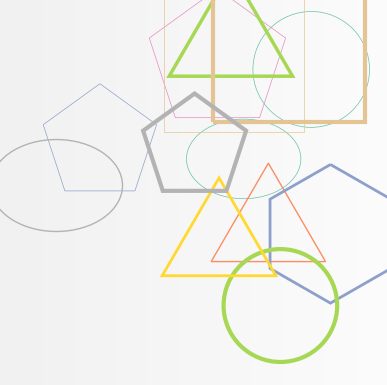[{"shape": "oval", "thickness": 0.5, "radius": 0.74, "center": [0.629, 0.587]}, {"shape": "circle", "thickness": 0.5, "radius": 0.75, "center": [0.803, 0.82]}, {"shape": "triangle", "thickness": 1, "radius": 0.85, "center": [0.693, 0.406]}, {"shape": "hexagon", "thickness": 2, "radius": 0.9, "center": [0.853, 0.393]}, {"shape": "pentagon", "thickness": 0.5, "radius": 0.77, "center": [0.258, 0.629]}, {"shape": "pentagon", "thickness": 0.5, "radius": 0.92, "center": [0.561, 0.844]}, {"shape": "triangle", "thickness": 2.5, "radius": 0.92, "center": [0.596, 0.894]}, {"shape": "circle", "thickness": 3, "radius": 0.73, "center": [0.724, 0.206]}, {"shape": "triangle", "thickness": 2, "radius": 0.85, "center": [0.565, 0.368]}, {"shape": "square", "thickness": 3, "radius": 0.98, "center": [0.745, 0.881]}, {"shape": "square", "thickness": 0.5, "radius": 0.9, "center": [0.604, 0.837]}, {"shape": "pentagon", "thickness": 3, "radius": 0.7, "center": [0.502, 0.617]}, {"shape": "oval", "thickness": 1, "radius": 0.85, "center": [0.146, 0.518]}]